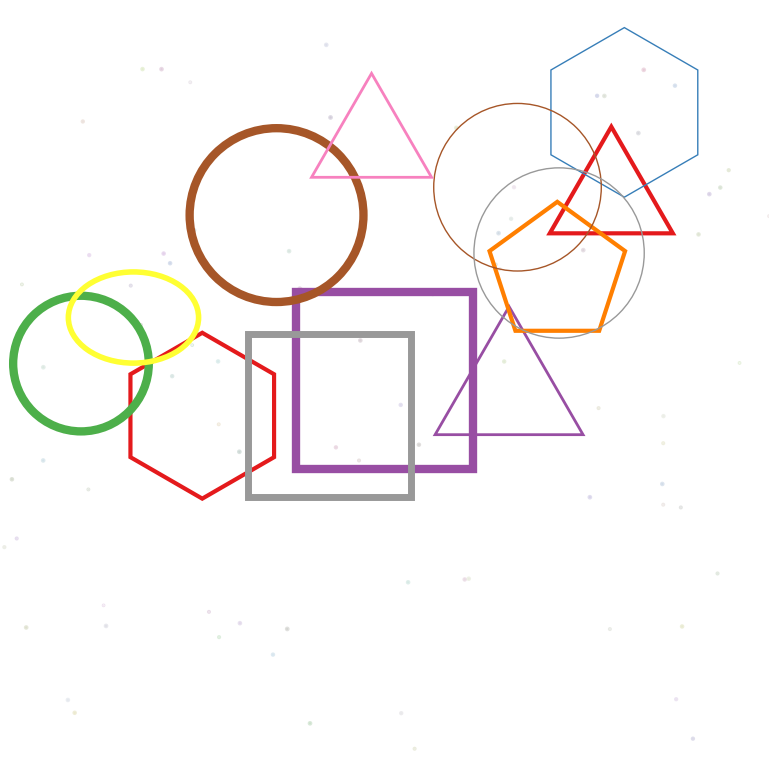[{"shape": "hexagon", "thickness": 1.5, "radius": 0.54, "center": [0.263, 0.46]}, {"shape": "triangle", "thickness": 1.5, "radius": 0.46, "center": [0.794, 0.743]}, {"shape": "hexagon", "thickness": 0.5, "radius": 0.55, "center": [0.811, 0.854]}, {"shape": "circle", "thickness": 3, "radius": 0.44, "center": [0.105, 0.528]}, {"shape": "square", "thickness": 3, "radius": 0.57, "center": [0.499, 0.506]}, {"shape": "triangle", "thickness": 1, "radius": 0.55, "center": [0.661, 0.491]}, {"shape": "pentagon", "thickness": 1.5, "radius": 0.46, "center": [0.724, 0.645]}, {"shape": "oval", "thickness": 2, "radius": 0.42, "center": [0.173, 0.588]}, {"shape": "circle", "thickness": 0.5, "radius": 0.54, "center": [0.672, 0.757]}, {"shape": "circle", "thickness": 3, "radius": 0.56, "center": [0.359, 0.721]}, {"shape": "triangle", "thickness": 1, "radius": 0.45, "center": [0.483, 0.815]}, {"shape": "circle", "thickness": 0.5, "radius": 0.55, "center": [0.726, 0.671]}, {"shape": "square", "thickness": 2.5, "radius": 0.53, "center": [0.428, 0.461]}]